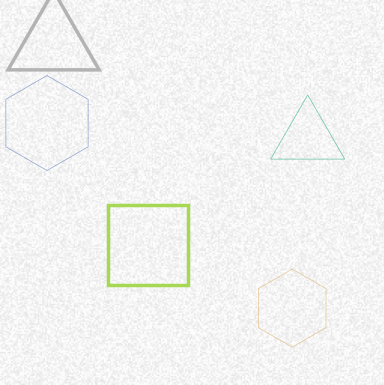[{"shape": "triangle", "thickness": 0.5, "radius": 0.56, "center": [0.799, 0.642]}, {"shape": "hexagon", "thickness": 0.5, "radius": 0.62, "center": [0.122, 0.68]}, {"shape": "square", "thickness": 2.5, "radius": 0.52, "center": [0.384, 0.364]}, {"shape": "hexagon", "thickness": 0.5, "radius": 0.51, "center": [0.759, 0.2]}, {"shape": "triangle", "thickness": 2.5, "radius": 0.68, "center": [0.139, 0.887]}]